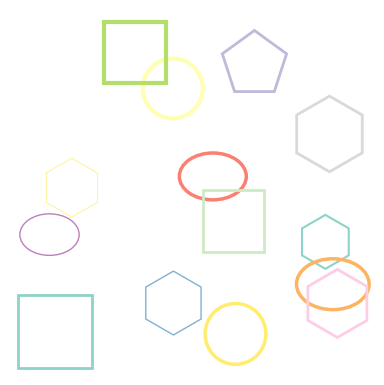[{"shape": "hexagon", "thickness": 1.5, "radius": 0.35, "center": [0.845, 0.372]}, {"shape": "square", "thickness": 2, "radius": 0.48, "center": [0.143, 0.139]}, {"shape": "circle", "thickness": 3, "radius": 0.39, "center": [0.449, 0.77]}, {"shape": "pentagon", "thickness": 2, "radius": 0.44, "center": [0.661, 0.833]}, {"shape": "oval", "thickness": 2.5, "radius": 0.43, "center": [0.553, 0.542]}, {"shape": "hexagon", "thickness": 1, "radius": 0.41, "center": [0.45, 0.213]}, {"shape": "oval", "thickness": 2.5, "radius": 0.47, "center": [0.864, 0.262]}, {"shape": "square", "thickness": 3, "radius": 0.4, "center": [0.35, 0.864]}, {"shape": "hexagon", "thickness": 2, "radius": 0.44, "center": [0.876, 0.212]}, {"shape": "hexagon", "thickness": 2, "radius": 0.49, "center": [0.856, 0.652]}, {"shape": "oval", "thickness": 1, "radius": 0.39, "center": [0.129, 0.391]}, {"shape": "square", "thickness": 2, "radius": 0.4, "center": [0.606, 0.426]}, {"shape": "circle", "thickness": 2.5, "radius": 0.39, "center": [0.612, 0.133]}, {"shape": "hexagon", "thickness": 0.5, "radius": 0.38, "center": [0.186, 0.513]}]